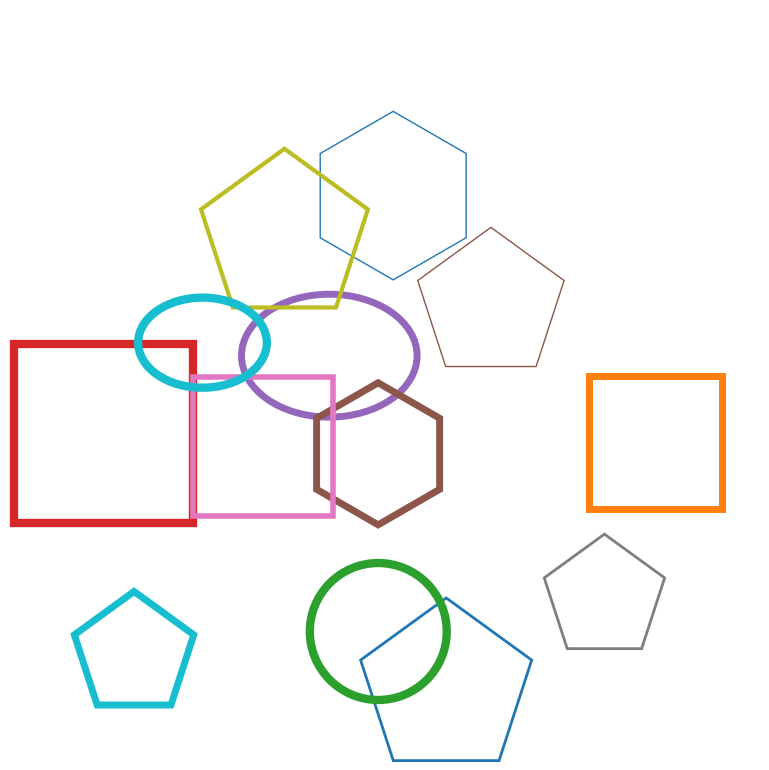[{"shape": "hexagon", "thickness": 0.5, "radius": 0.55, "center": [0.511, 0.746]}, {"shape": "pentagon", "thickness": 1, "radius": 0.58, "center": [0.579, 0.107]}, {"shape": "square", "thickness": 2.5, "radius": 0.43, "center": [0.851, 0.426]}, {"shape": "circle", "thickness": 3, "radius": 0.44, "center": [0.491, 0.18]}, {"shape": "square", "thickness": 3, "radius": 0.58, "center": [0.134, 0.437]}, {"shape": "oval", "thickness": 2.5, "radius": 0.57, "center": [0.428, 0.538]}, {"shape": "hexagon", "thickness": 2.5, "radius": 0.46, "center": [0.491, 0.411]}, {"shape": "pentagon", "thickness": 0.5, "radius": 0.5, "center": [0.638, 0.605]}, {"shape": "square", "thickness": 2, "radius": 0.45, "center": [0.342, 0.42]}, {"shape": "pentagon", "thickness": 1, "radius": 0.41, "center": [0.785, 0.224]}, {"shape": "pentagon", "thickness": 1.5, "radius": 0.57, "center": [0.369, 0.693]}, {"shape": "oval", "thickness": 3, "radius": 0.42, "center": [0.263, 0.555]}, {"shape": "pentagon", "thickness": 2.5, "radius": 0.41, "center": [0.174, 0.15]}]